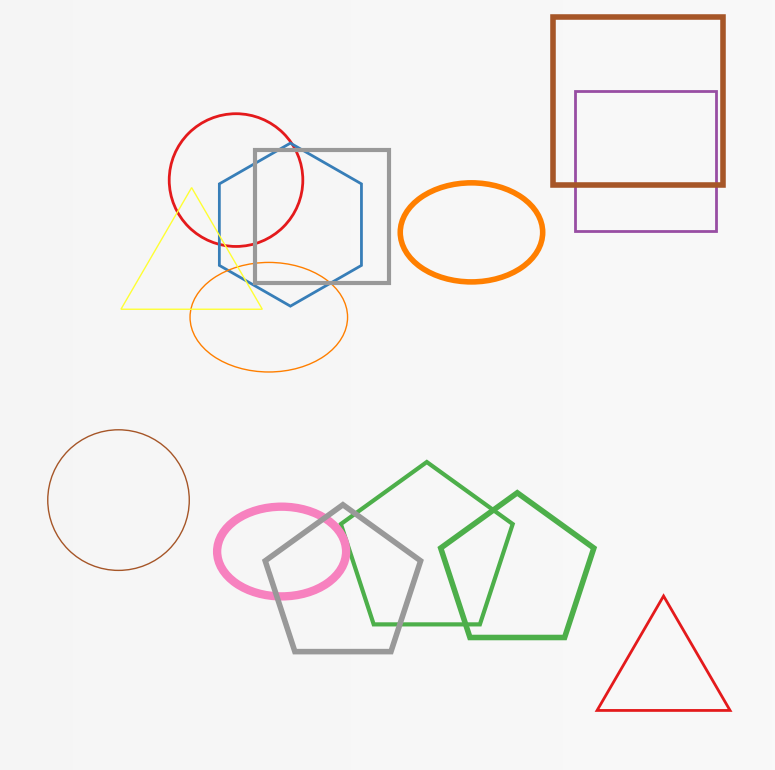[{"shape": "circle", "thickness": 1, "radius": 0.43, "center": [0.305, 0.766]}, {"shape": "triangle", "thickness": 1, "radius": 0.5, "center": [0.856, 0.127]}, {"shape": "hexagon", "thickness": 1, "radius": 0.53, "center": [0.375, 0.708]}, {"shape": "pentagon", "thickness": 1.5, "radius": 0.58, "center": [0.551, 0.283]}, {"shape": "pentagon", "thickness": 2, "radius": 0.52, "center": [0.667, 0.256]}, {"shape": "square", "thickness": 1, "radius": 0.45, "center": [0.833, 0.791]}, {"shape": "oval", "thickness": 0.5, "radius": 0.51, "center": [0.347, 0.588]}, {"shape": "oval", "thickness": 2, "radius": 0.46, "center": [0.608, 0.698]}, {"shape": "triangle", "thickness": 0.5, "radius": 0.53, "center": [0.247, 0.651]}, {"shape": "circle", "thickness": 0.5, "radius": 0.46, "center": [0.153, 0.351]}, {"shape": "square", "thickness": 2, "radius": 0.55, "center": [0.823, 0.869]}, {"shape": "oval", "thickness": 3, "radius": 0.42, "center": [0.363, 0.284]}, {"shape": "pentagon", "thickness": 2, "radius": 0.53, "center": [0.442, 0.239]}, {"shape": "square", "thickness": 1.5, "radius": 0.43, "center": [0.415, 0.719]}]